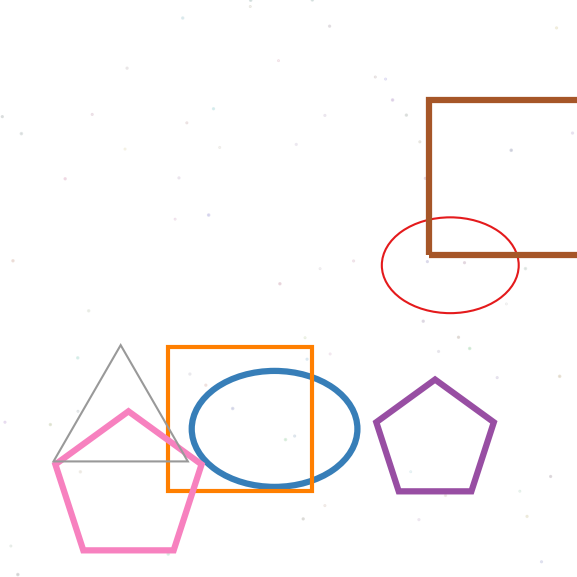[{"shape": "oval", "thickness": 1, "radius": 0.59, "center": [0.78, 0.54]}, {"shape": "oval", "thickness": 3, "radius": 0.72, "center": [0.475, 0.256]}, {"shape": "pentagon", "thickness": 3, "radius": 0.54, "center": [0.753, 0.235]}, {"shape": "square", "thickness": 2, "radius": 0.63, "center": [0.415, 0.274]}, {"shape": "square", "thickness": 3, "radius": 0.67, "center": [0.877, 0.692]}, {"shape": "pentagon", "thickness": 3, "radius": 0.67, "center": [0.222, 0.154]}, {"shape": "triangle", "thickness": 1, "radius": 0.67, "center": [0.209, 0.267]}]